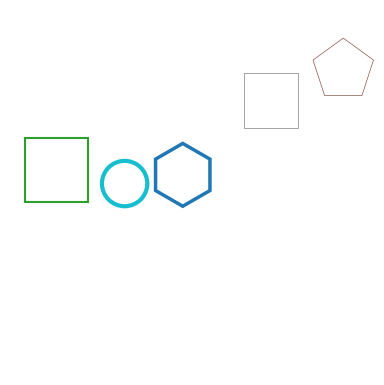[{"shape": "hexagon", "thickness": 2.5, "radius": 0.41, "center": [0.475, 0.546]}, {"shape": "square", "thickness": 1.5, "radius": 0.41, "center": [0.147, 0.558]}, {"shape": "pentagon", "thickness": 0.5, "radius": 0.41, "center": [0.892, 0.819]}, {"shape": "square", "thickness": 0.5, "radius": 0.35, "center": [0.703, 0.739]}, {"shape": "circle", "thickness": 3, "radius": 0.29, "center": [0.324, 0.523]}]